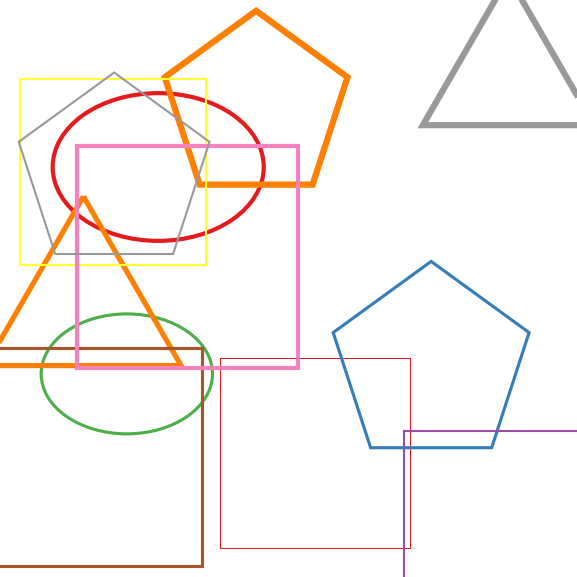[{"shape": "oval", "thickness": 2, "radius": 0.91, "center": [0.274, 0.71]}, {"shape": "square", "thickness": 0.5, "radius": 0.82, "center": [0.545, 0.214]}, {"shape": "pentagon", "thickness": 1.5, "radius": 0.89, "center": [0.747, 0.368]}, {"shape": "oval", "thickness": 1.5, "radius": 0.74, "center": [0.22, 0.352]}, {"shape": "square", "thickness": 1, "radius": 0.76, "center": [0.851, 0.1]}, {"shape": "triangle", "thickness": 2.5, "radius": 0.98, "center": [0.144, 0.464]}, {"shape": "pentagon", "thickness": 3, "radius": 0.83, "center": [0.444, 0.814]}, {"shape": "square", "thickness": 1, "radius": 0.8, "center": [0.195, 0.701]}, {"shape": "square", "thickness": 1.5, "radius": 0.95, "center": [0.161, 0.208]}, {"shape": "square", "thickness": 2, "radius": 0.96, "center": [0.325, 0.554]}, {"shape": "pentagon", "thickness": 1, "radius": 0.87, "center": [0.198, 0.7]}, {"shape": "triangle", "thickness": 3, "radius": 0.86, "center": [0.881, 0.868]}]